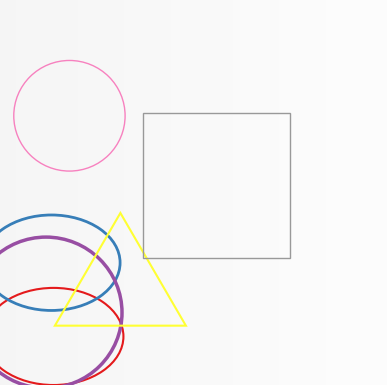[{"shape": "oval", "thickness": 1.5, "radius": 0.9, "center": [0.138, 0.126]}, {"shape": "oval", "thickness": 2, "radius": 0.89, "center": [0.133, 0.318]}, {"shape": "circle", "thickness": 2.5, "radius": 0.98, "center": [0.119, 0.188]}, {"shape": "triangle", "thickness": 1.5, "radius": 0.98, "center": [0.311, 0.252]}, {"shape": "circle", "thickness": 1, "radius": 0.72, "center": [0.179, 0.699]}, {"shape": "square", "thickness": 1, "radius": 0.94, "center": [0.558, 0.519]}]